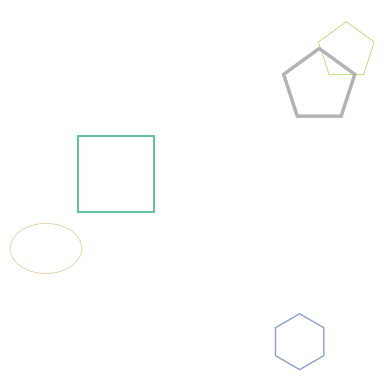[{"shape": "square", "thickness": 1.5, "radius": 0.49, "center": [0.301, 0.549]}, {"shape": "hexagon", "thickness": 1, "radius": 0.36, "center": [0.778, 0.112]}, {"shape": "pentagon", "thickness": 0.5, "radius": 0.38, "center": [0.9, 0.868]}, {"shape": "oval", "thickness": 0.5, "radius": 0.47, "center": [0.119, 0.355]}, {"shape": "pentagon", "thickness": 2.5, "radius": 0.49, "center": [0.829, 0.777]}]